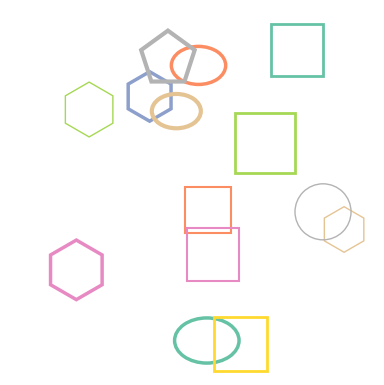[{"shape": "square", "thickness": 2, "radius": 0.34, "center": [0.772, 0.87]}, {"shape": "oval", "thickness": 2.5, "radius": 0.42, "center": [0.537, 0.116]}, {"shape": "oval", "thickness": 2.5, "radius": 0.35, "center": [0.516, 0.83]}, {"shape": "square", "thickness": 1.5, "radius": 0.3, "center": [0.541, 0.453]}, {"shape": "hexagon", "thickness": 2.5, "radius": 0.32, "center": [0.389, 0.75]}, {"shape": "hexagon", "thickness": 2.5, "radius": 0.39, "center": [0.198, 0.299]}, {"shape": "square", "thickness": 1.5, "radius": 0.34, "center": [0.553, 0.339]}, {"shape": "square", "thickness": 2, "radius": 0.39, "center": [0.688, 0.628]}, {"shape": "hexagon", "thickness": 1, "radius": 0.36, "center": [0.231, 0.716]}, {"shape": "square", "thickness": 2, "radius": 0.35, "center": [0.625, 0.106]}, {"shape": "oval", "thickness": 3, "radius": 0.32, "center": [0.458, 0.711]}, {"shape": "hexagon", "thickness": 1, "radius": 0.3, "center": [0.894, 0.404]}, {"shape": "circle", "thickness": 1, "radius": 0.36, "center": [0.839, 0.45]}, {"shape": "pentagon", "thickness": 3, "radius": 0.37, "center": [0.436, 0.847]}]